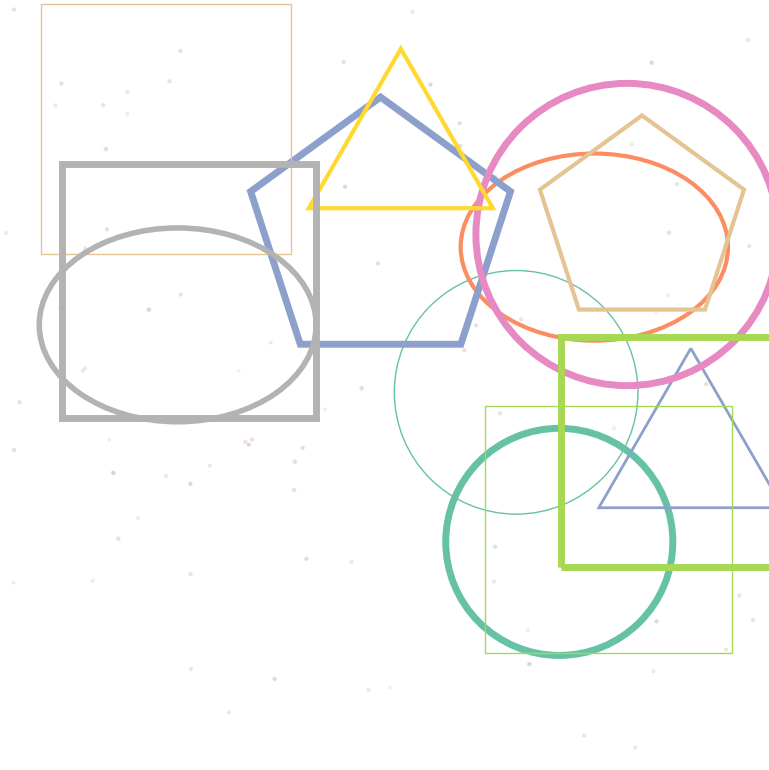[{"shape": "circle", "thickness": 0.5, "radius": 0.79, "center": [0.67, 0.49]}, {"shape": "circle", "thickness": 2.5, "radius": 0.74, "center": [0.726, 0.296]}, {"shape": "oval", "thickness": 1.5, "radius": 0.87, "center": [0.772, 0.679]}, {"shape": "pentagon", "thickness": 2.5, "radius": 0.89, "center": [0.494, 0.696]}, {"shape": "triangle", "thickness": 1, "radius": 0.69, "center": [0.897, 0.41]}, {"shape": "circle", "thickness": 2.5, "radius": 0.98, "center": [0.814, 0.695]}, {"shape": "square", "thickness": 2.5, "radius": 0.75, "center": [0.878, 0.413]}, {"shape": "square", "thickness": 0.5, "radius": 0.8, "center": [0.79, 0.312]}, {"shape": "triangle", "thickness": 1.5, "radius": 0.69, "center": [0.521, 0.799]}, {"shape": "square", "thickness": 0.5, "radius": 0.81, "center": [0.216, 0.832]}, {"shape": "pentagon", "thickness": 1.5, "radius": 0.7, "center": [0.834, 0.711]}, {"shape": "square", "thickness": 2.5, "radius": 0.82, "center": [0.246, 0.622]}, {"shape": "oval", "thickness": 2, "radius": 0.9, "center": [0.231, 0.578]}]